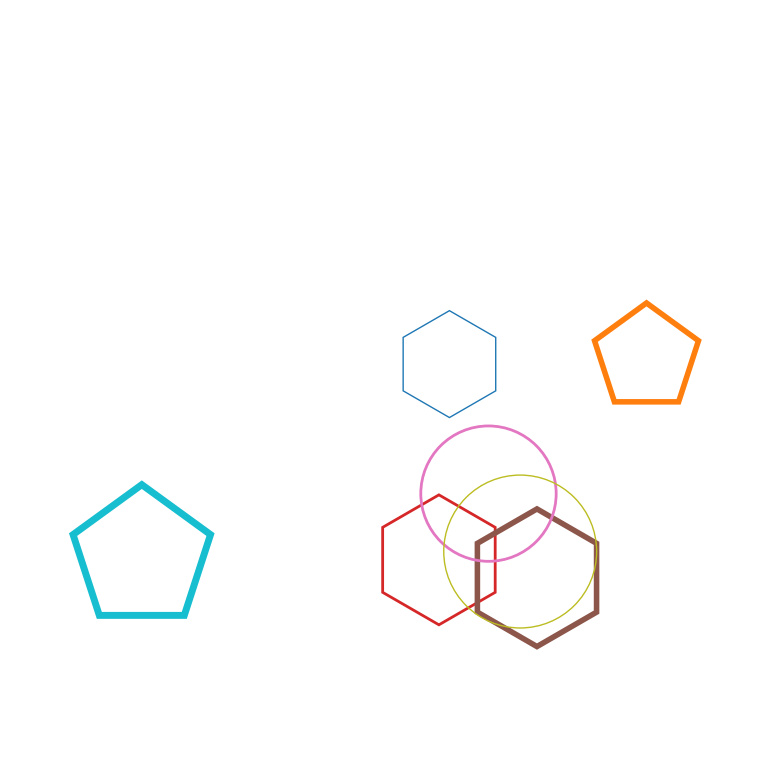[{"shape": "hexagon", "thickness": 0.5, "radius": 0.35, "center": [0.584, 0.527]}, {"shape": "pentagon", "thickness": 2, "radius": 0.35, "center": [0.84, 0.536]}, {"shape": "hexagon", "thickness": 1, "radius": 0.42, "center": [0.57, 0.273]}, {"shape": "hexagon", "thickness": 2, "radius": 0.45, "center": [0.697, 0.25]}, {"shape": "circle", "thickness": 1, "radius": 0.44, "center": [0.634, 0.359]}, {"shape": "circle", "thickness": 0.5, "radius": 0.5, "center": [0.676, 0.284]}, {"shape": "pentagon", "thickness": 2.5, "radius": 0.47, "center": [0.184, 0.277]}]